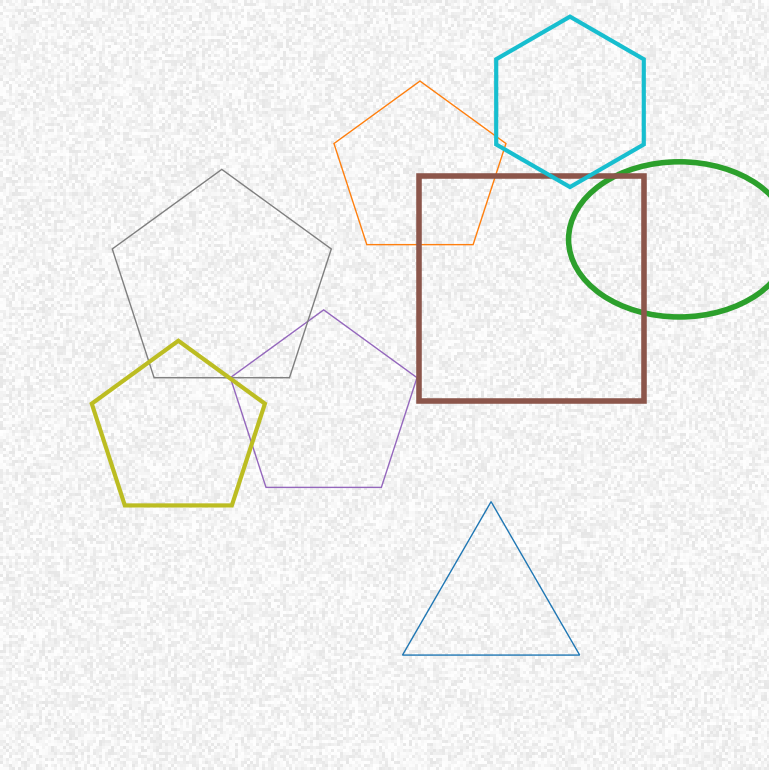[{"shape": "triangle", "thickness": 0.5, "radius": 0.66, "center": [0.638, 0.216]}, {"shape": "pentagon", "thickness": 0.5, "radius": 0.59, "center": [0.545, 0.777]}, {"shape": "oval", "thickness": 2, "radius": 0.72, "center": [0.882, 0.689]}, {"shape": "pentagon", "thickness": 0.5, "radius": 0.64, "center": [0.42, 0.47]}, {"shape": "square", "thickness": 2, "radius": 0.73, "center": [0.69, 0.625]}, {"shape": "pentagon", "thickness": 0.5, "radius": 0.75, "center": [0.288, 0.63]}, {"shape": "pentagon", "thickness": 1.5, "radius": 0.59, "center": [0.232, 0.439]}, {"shape": "hexagon", "thickness": 1.5, "radius": 0.55, "center": [0.74, 0.868]}]